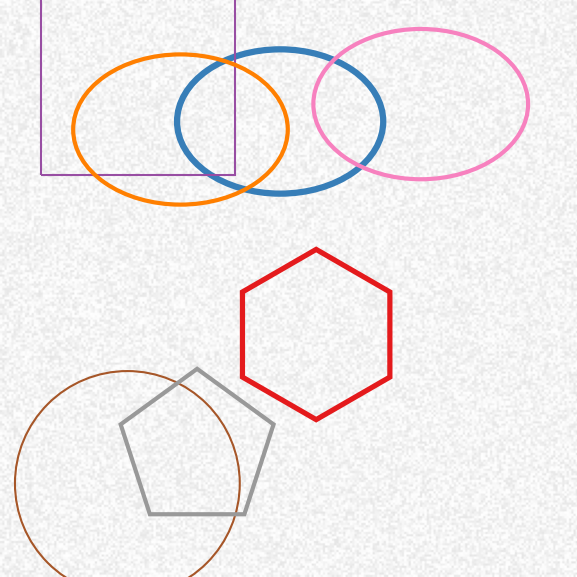[{"shape": "hexagon", "thickness": 2.5, "radius": 0.74, "center": [0.547, 0.42]}, {"shape": "oval", "thickness": 3, "radius": 0.89, "center": [0.485, 0.789]}, {"shape": "square", "thickness": 1, "radius": 0.84, "center": [0.239, 0.864]}, {"shape": "oval", "thickness": 2, "radius": 0.93, "center": [0.313, 0.775]}, {"shape": "circle", "thickness": 1, "radius": 0.97, "center": [0.221, 0.162]}, {"shape": "oval", "thickness": 2, "radius": 0.93, "center": [0.729, 0.819]}, {"shape": "pentagon", "thickness": 2, "radius": 0.7, "center": [0.341, 0.221]}]